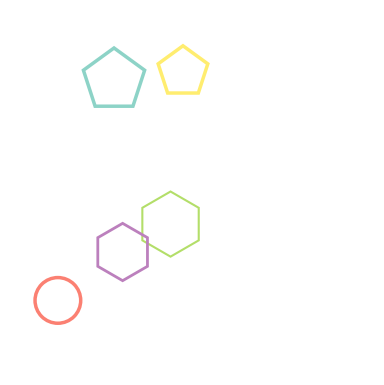[{"shape": "pentagon", "thickness": 2.5, "radius": 0.42, "center": [0.296, 0.792]}, {"shape": "circle", "thickness": 2.5, "radius": 0.3, "center": [0.15, 0.22]}, {"shape": "hexagon", "thickness": 1.5, "radius": 0.42, "center": [0.443, 0.418]}, {"shape": "hexagon", "thickness": 2, "radius": 0.37, "center": [0.319, 0.345]}, {"shape": "pentagon", "thickness": 2.5, "radius": 0.34, "center": [0.475, 0.813]}]